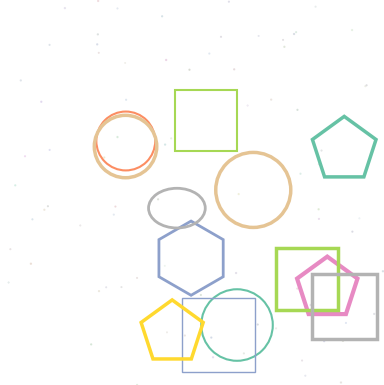[{"shape": "pentagon", "thickness": 2.5, "radius": 0.43, "center": [0.894, 0.611]}, {"shape": "circle", "thickness": 1.5, "radius": 0.46, "center": [0.616, 0.156]}, {"shape": "circle", "thickness": 1.5, "radius": 0.38, "center": [0.327, 0.634]}, {"shape": "square", "thickness": 1, "radius": 0.48, "center": [0.567, 0.13]}, {"shape": "hexagon", "thickness": 2, "radius": 0.48, "center": [0.496, 0.329]}, {"shape": "pentagon", "thickness": 3, "radius": 0.41, "center": [0.85, 0.251]}, {"shape": "square", "thickness": 2.5, "radius": 0.4, "center": [0.798, 0.275]}, {"shape": "square", "thickness": 1.5, "radius": 0.4, "center": [0.535, 0.687]}, {"shape": "pentagon", "thickness": 2.5, "radius": 0.42, "center": [0.447, 0.136]}, {"shape": "circle", "thickness": 2.5, "radius": 0.49, "center": [0.658, 0.507]}, {"shape": "circle", "thickness": 2.5, "radius": 0.41, "center": [0.326, 0.619]}, {"shape": "square", "thickness": 2.5, "radius": 0.43, "center": [0.895, 0.204]}, {"shape": "oval", "thickness": 2, "radius": 0.37, "center": [0.459, 0.459]}]